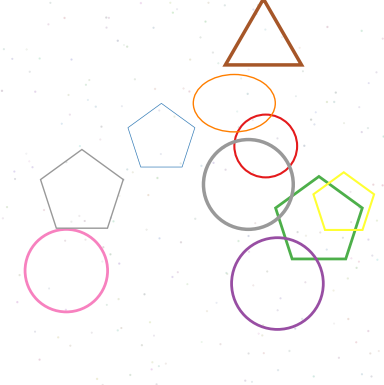[{"shape": "circle", "thickness": 1.5, "radius": 0.41, "center": [0.69, 0.621]}, {"shape": "pentagon", "thickness": 0.5, "radius": 0.46, "center": [0.419, 0.64]}, {"shape": "pentagon", "thickness": 2, "radius": 0.59, "center": [0.828, 0.423]}, {"shape": "circle", "thickness": 2, "radius": 0.6, "center": [0.721, 0.263]}, {"shape": "oval", "thickness": 1, "radius": 0.53, "center": [0.609, 0.732]}, {"shape": "pentagon", "thickness": 1.5, "radius": 0.41, "center": [0.893, 0.47]}, {"shape": "triangle", "thickness": 2.5, "radius": 0.57, "center": [0.684, 0.888]}, {"shape": "circle", "thickness": 2, "radius": 0.54, "center": [0.172, 0.297]}, {"shape": "circle", "thickness": 2.5, "radius": 0.58, "center": [0.645, 0.521]}, {"shape": "pentagon", "thickness": 1, "radius": 0.56, "center": [0.213, 0.499]}]